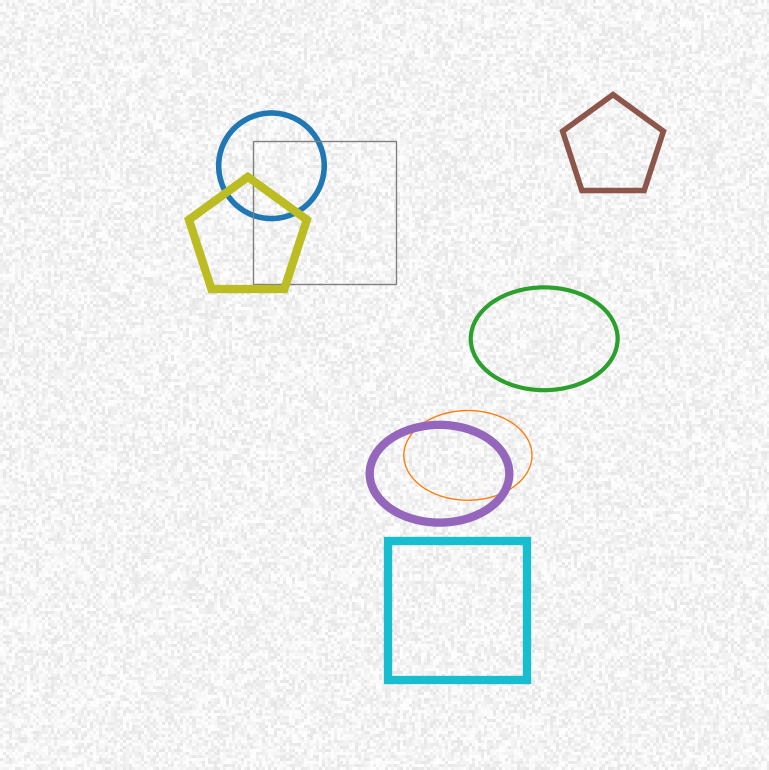[{"shape": "circle", "thickness": 2, "radius": 0.34, "center": [0.353, 0.785]}, {"shape": "oval", "thickness": 0.5, "radius": 0.42, "center": [0.608, 0.409]}, {"shape": "oval", "thickness": 1.5, "radius": 0.48, "center": [0.707, 0.56]}, {"shape": "oval", "thickness": 3, "radius": 0.45, "center": [0.571, 0.385]}, {"shape": "pentagon", "thickness": 2, "radius": 0.34, "center": [0.796, 0.808]}, {"shape": "square", "thickness": 0.5, "radius": 0.46, "center": [0.421, 0.724]}, {"shape": "pentagon", "thickness": 3, "radius": 0.4, "center": [0.322, 0.69]}, {"shape": "square", "thickness": 3, "radius": 0.45, "center": [0.594, 0.207]}]